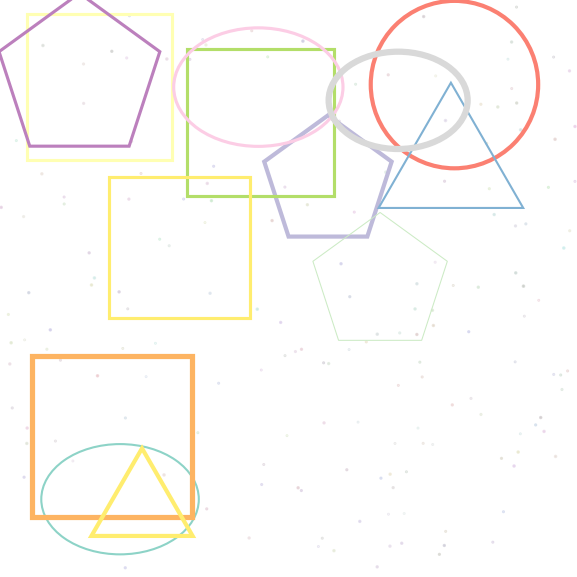[{"shape": "oval", "thickness": 1, "radius": 0.68, "center": [0.208, 0.135]}, {"shape": "square", "thickness": 1.5, "radius": 0.63, "center": [0.172, 0.848]}, {"shape": "pentagon", "thickness": 2, "radius": 0.58, "center": [0.568, 0.683]}, {"shape": "circle", "thickness": 2, "radius": 0.72, "center": [0.787, 0.853]}, {"shape": "triangle", "thickness": 1, "radius": 0.72, "center": [0.781, 0.711]}, {"shape": "square", "thickness": 2.5, "radius": 0.7, "center": [0.194, 0.243]}, {"shape": "square", "thickness": 1.5, "radius": 0.64, "center": [0.451, 0.786]}, {"shape": "oval", "thickness": 1.5, "radius": 0.73, "center": [0.447, 0.848]}, {"shape": "oval", "thickness": 3, "radius": 0.6, "center": [0.689, 0.825]}, {"shape": "pentagon", "thickness": 1.5, "radius": 0.73, "center": [0.138, 0.864]}, {"shape": "pentagon", "thickness": 0.5, "radius": 0.61, "center": [0.658, 0.509]}, {"shape": "square", "thickness": 1.5, "radius": 0.61, "center": [0.311, 0.57]}, {"shape": "triangle", "thickness": 2, "radius": 0.51, "center": [0.246, 0.122]}]